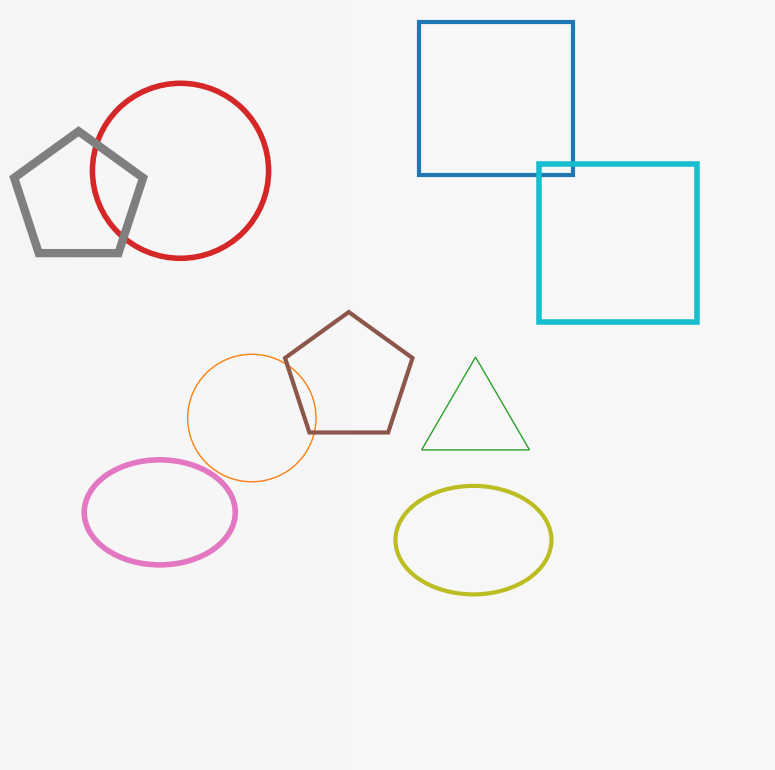[{"shape": "square", "thickness": 1.5, "radius": 0.5, "center": [0.641, 0.872]}, {"shape": "circle", "thickness": 0.5, "radius": 0.41, "center": [0.325, 0.457]}, {"shape": "triangle", "thickness": 0.5, "radius": 0.4, "center": [0.614, 0.456]}, {"shape": "circle", "thickness": 2, "radius": 0.57, "center": [0.233, 0.778]}, {"shape": "pentagon", "thickness": 1.5, "radius": 0.43, "center": [0.45, 0.508]}, {"shape": "oval", "thickness": 2, "radius": 0.49, "center": [0.206, 0.335]}, {"shape": "pentagon", "thickness": 3, "radius": 0.44, "center": [0.101, 0.742]}, {"shape": "oval", "thickness": 1.5, "radius": 0.5, "center": [0.611, 0.299]}, {"shape": "square", "thickness": 2, "radius": 0.51, "center": [0.797, 0.684]}]